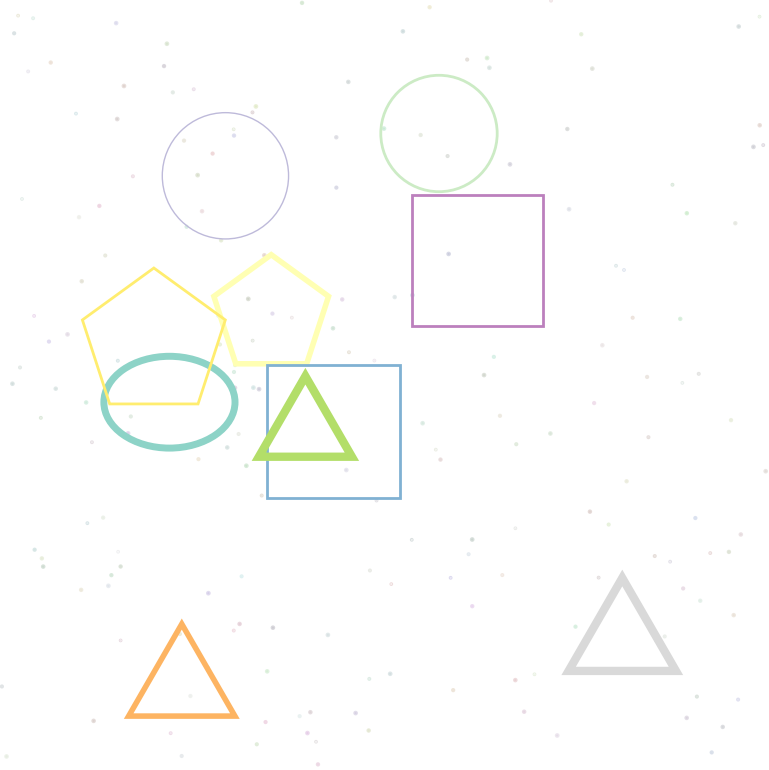[{"shape": "oval", "thickness": 2.5, "radius": 0.43, "center": [0.22, 0.478]}, {"shape": "pentagon", "thickness": 2, "radius": 0.39, "center": [0.352, 0.591]}, {"shape": "circle", "thickness": 0.5, "radius": 0.41, "center": [0.293, 0.772]}, {"shape": "square", "thickness": 1, "radius": 0.43, "center": [0.433, 0.44]}, {"shape": "triangle", "thickness": 2, "radius": 0.4, "center": [0.236, 0.11]}, {"shape": "triangle", "thickness": 3, "radius": 0.35, "center": [0.397, 0.442]}, {"shape": "triangle", "thickness": 3, "radius": 0.4, "center": [0.808, 0.169]}, {"shape": "square", "thickness": 1, "radius": 0.43, "center": [0.62, 0.662]}, {"shape": "circle", "thickness": 1, "radius": 0.38, "center": [0.57, 0.827]}, {"shape": "pentagon", "thickness": 1, "radius": 0.49, "center": [0.2, 0.554]}]